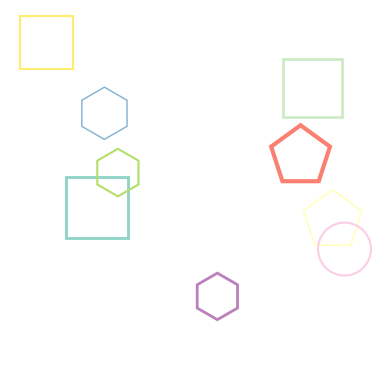[{"shape": "square", "thickness": 2, "radius": 0.4, "center": [0.252, 0.46]}, {"shape": "pentagon", "thickness": 1, "radius": 0.4, "center": [0.864, 0.427]}, {"shape": "pentagon", "thickness": 3, "radius": 0.4, "center": [0.781, 0.594]}, {"shape": "hexagon", "thickness": 1, "radius": 0.34, "center": [0.271, 0.706]}, {"shape": "hexagon", "thickness": 1.5, "radius": 0.31, "center": [0.306, 0.552]}, {"shape": "circle", "thickness": 1.5, "radius": 0.34, "center": [0.895, 0.353]}, {"shape": "hexagon", "thickness": 2, "radius": 0.3, "center": [0.565, 0.23]}, {"shape": "square", "thickness": 2, "radius": 0.38, "center": [0.812, 0.771]}, {"shape": "square", "thickness": 1.5, "radius": 0.35, "center": [0.121, 0.889]}]